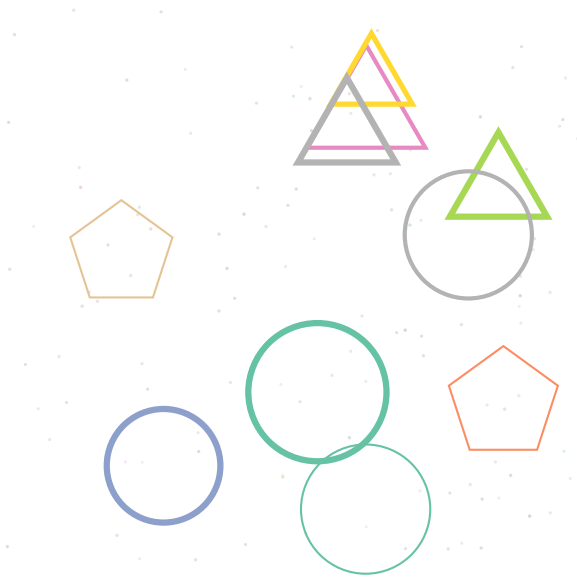[{"shape": "circle", "thickness": 1, "radius": 0.56, "center": [0.633, 0.118]}, {"shape": "circle", "thickness": 3, "radius": 0.6, "center": [0.55, 0.32]}, {"shape": "pentagon", "thickness": 1, "radius": 0.5, "center": [0.872, 0.301]}, {"shape": "circle", "thickness": 3, "radius": 0.49, "center": [0.283, 0.193]}, {"shape": "triangle", "thickness": 2, "radius": 0.59, "center": [0.634, 0.802]}, {"shape": "triangle", "thickness": 3, "radius": 0.49, "center": [0.863, 0.673]}, {"shape": "triangle", "thickness": 2.5, "radius": 0.41, "center": [0.643, 0.86]}, {"shape": "pentagon", "thickness": 1, "radius": 0.47, "center": [0.21, 0.559]}, {"shape": "circle", "thickness": 2, "radius": 0.55, "center": [0.811, 0.592]}, {"shape": "triangle", "thickness": 3, "radius": 0.49, "center": [0.601, 0.767]}]